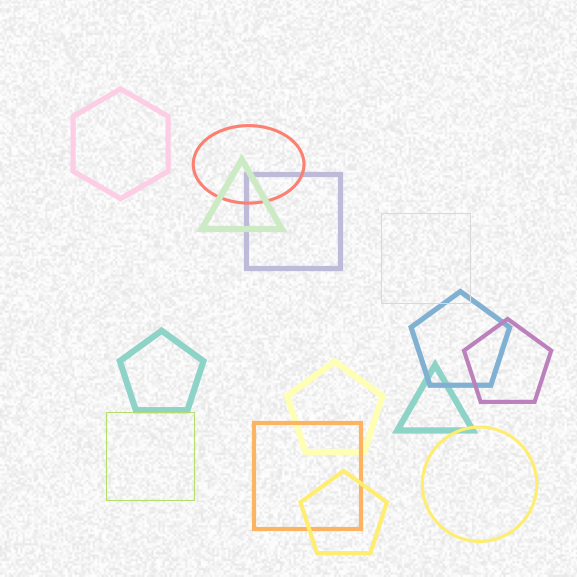[{"shape": "pentagon", "thickness": 3, "radius": 0.38, "center": [0.28, 0.35]}, {"shape": "triangle", "thickness": 3, "radius": 0.38, "center": [0.753, 0.292]}, {"shape": "pentagon", "thickness": 3, "radius": 0.43, "center": [0.58, 0.287]}, {"shape": "square", "thickness": 2.5, "radius": 0.41, "center": [0.507, 0.617]}, {"shape": "oval", "thickness": 1.5, "radius": 0.48, "center": [0.431, 0.715]}, {"shape": "pentagon", "thickness": 2.5, "radius": 0.45, "center": [0.797, 0.405]}, {"shape": "square", "thickness": 2, "radius": 0.46, "center": [0.532, 0.175]}, {"shape": "square", "thickness": 0.5, "radius": 0.38, "center": [0.26, 0.21]}, {"shape": "hexagon", "thickness": 2.5, "radius": 0.47, "center": [0.209, 0.75]}, {"shape": "square", "thickness": 0.5, "radius": 0.39, "center": [0.737, 0.553]}, {"shape": "pentagon", "thickness": 2, "radius": 0.4, "center": [0.879, 0.367]}, {"shape": "triangle", "thickness": 3, "radius": 0.4, "center": [0.419, 0.643]}, {"shape": "circle", "thickness": 1.5, "radius": 0.5, "center": [0.83, 0.161]}, {"shape": "pentagon", "thickness": 2, "radius": 0.39, "center": [0.595, 0.105]}]